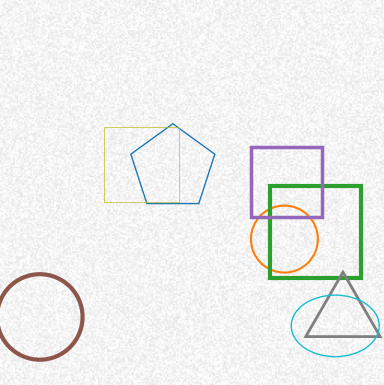[{"shape": "pentagon", "thickness": 1, "radius": 0.57, "center": [0.449, 0.564]}, {"shape": "circle", "thickness": 1.5, "radius": 0.43, "center": [0.739, 0.379]}, {"shape": "square", "thickness": 3, "radius": 0.59, "center": [0.82, 0.397]}, {"shape": "square", "thickness": 2.5, "radius": 0.46, "center": [0.744, 0.528]}, {"shape": "circle", "thickness": 3, "radius": 0.56, "center": [0.103, 0.177]}, {"shape": "triangle", "thickness": 2, "radius": 0.56, "center": [0.891, 0.182]}, {"shape": "square", "thickness": 0.5, "radius": 0.48, "center": [0.368, 0.573]}, {"shape": "oval", "thickness": 1, "radius": 0.57, "center": [0.871, 0.154]}]